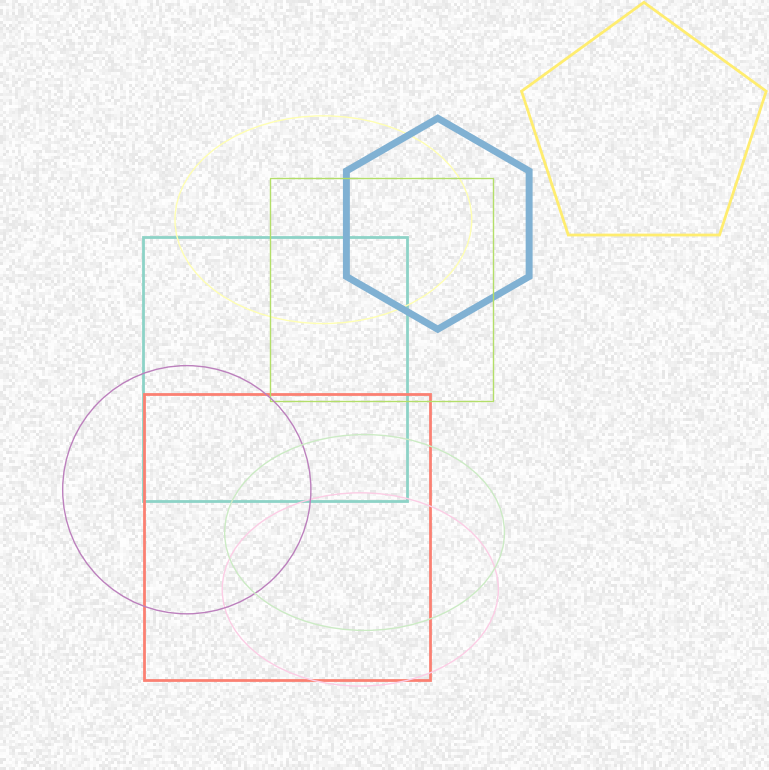[{"shape": "square", "thickness": 1, "radius": 0.86, "center": [0.357, 0.521]}, {"shape": "oval", "thickness": 0.5, "radius": 0.96, "center": [0.42, 0.715]}, {"shape": "square", "thickness": 1, "radius": 0.93, "center": [0.373, 0.303]}, {"shape": "hexagon", "thickness": 2.5, "radius": 0.69, "center": [0.569, 0.709]}, {"shape": "square", "thickness": 0.5, "radius": 0.72, "center": [0.496, 0.624]}, {"shape": "oval", "thickness": 0.5, "radius": 0.9, "center": [0.468, 0.234]}, {"shape": "circle", "thickness": 0.5, "radius": 0.81, "center": [0.243, 0.364]}, {"shape": "oval", "thickness": 0.5, "radius": 0.91, "center": [0.473, 0.308]}, {"shape": "pentagon", "thickness": 1, "radius": 0.84, "center": [0.836, 0.83]}]